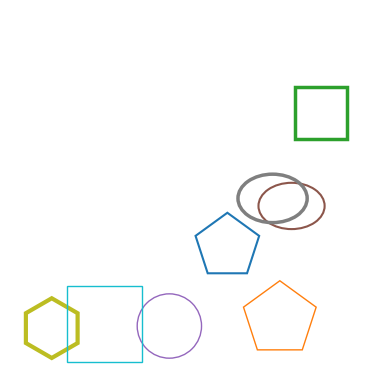[{"shape": "pentagon", "thickness": 1.5, "radius": 0.43, "center": [0.591, 0.36]}, {"shape": "pentagon", "thickness": 1, "radius": 0.5, "center": [0.727, 0.172]}, {"shape": "square", "thickness": 2.5, "radius": 0.34, "center": [0.834, 0.707]}, {"shape": "circle", "thickness": 1, "radius": 0.42, "center": [0.44, 0.153]}, {"shape": "oval", "thickness": 1.5, "radius": 0.43, "center": [0.757, 0.465]}, {"shape": "oval", "thickness": 2.5, "radius": 0.45, "center": [0.708, 0.485]}, {"shape": "hexagon", "thickness": 3, "radius": 0.39, "center": [0.134, 0.148]}, {"shape": "square", "thickness": 1, "radius": 0.49, "center": [0.271, 0.158]}]